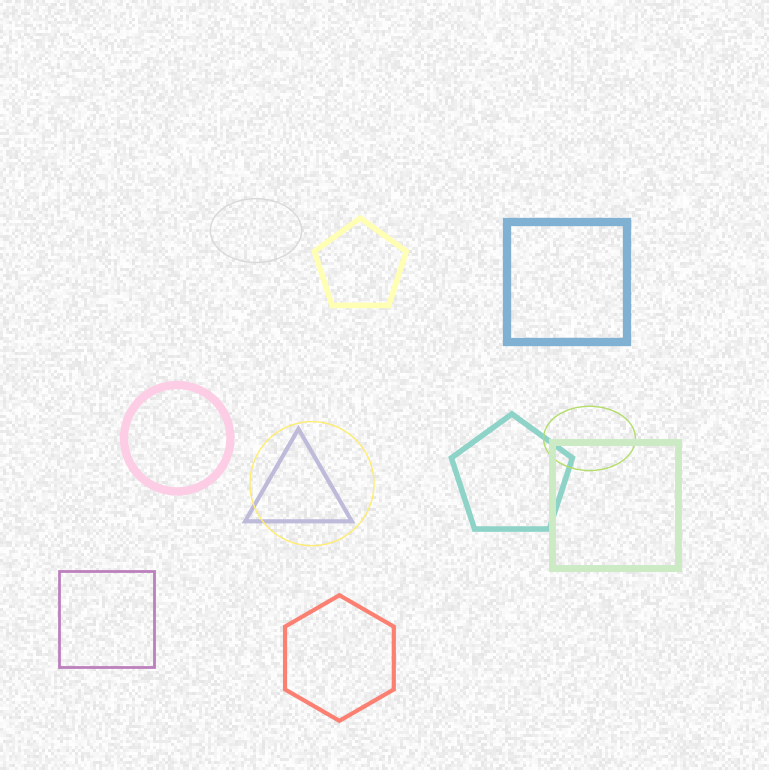[{"shape": "pentagon", "thickness": 2, "radius": 0.41, "center": [0.665, 0.38]}, {"shape": "pentagon", "thickness": 2, "radius": 0.31, "center": [0.468, 0.654]}, {"shape": "triangle", "thickness": 1.5, "radius": 0.4, "center": [0.388, 0.363]}, {"shape": "hexagon", "thickness": 1.5, "radius": 0.41, "center": [0.441, 0.145]}, {"shape": "square", "thickness": 3, "radius": 0.39, "center": [0.737, 0.633]}, {"shape": "oval", "thickness": 0.5, "radius": 0.3, "center": [0.766, 0.431]}, {"shape": "circle", "thickness": 3, "radius": 0.35, "center": [0.23, 0.431]}, {"shape": "oval", "thickness": 0.5, "radius": 0.3, "center": [0.332, 0.701]}, {"shape": "square", "thickness": 1, "radius": 0.31, "center": [0.139, 0.196]}, {"shape": "square", "thickness": 2.5, "radius": 0.41, "center": [0.799, 0.344]}, {"shape": "circle", "thickness": 0.5, "radius": 0.4, "center": [0.405, 0.372]}]